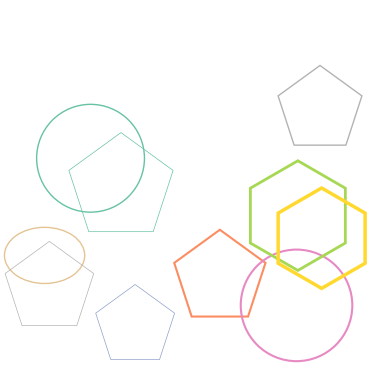[{"shape": "circle", "thickness": 1, "radius": 0.7, "center": [0.235, 0.589]}, {"shape": "pentagon", "thickness": 0.5, "radius": 0.71, "center": [0.314, 0.513]}, {"shape": "pentagon", "thickness": 1.5, "radius": 0.62, "center": [0.571, 0.279]}, {"shape": "pentagon", "thickness": 0.5, "radius": 0.54, "center": [0.351, 0.153]}, {"shape": "circle", "thickness": 1.5, "radius": 0.72, "center": [0.77, 0.207]}, {"shape": "hexagon", "thickness": 2, "radius": 0.71, "center": [0.774, 0.44]}, {"shape": "hexagon", "thickness": 2.5, "radius": 0.65, "center": [0.835, 0.381]}, {"shape": "oval", "thickness": 1, "radius": 0.52, "center": [0.116, 0.337]}, {"shape": "pentagon", "thickness": 1, "radius": 0.57, "center": [0.831, 0.716]}, {"shape": "pentagon", "thickness": 0.5, "radius": 0.6, "center": [0.128, 0.252]}]